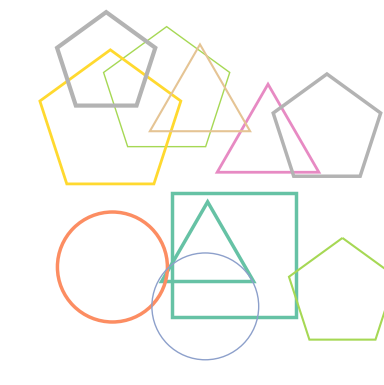[{"shape": "square", "thickness": 2.5, "radius": 0.8, "center": [0.608, 0.339]}, {"shape": "triangle", "thickness": 2.5, "radius": 0.69, "center": [0.539, 0.338]}, {"shape": "circle", "thickness": 2.5, "radius": 0.71, "center": [0.292, 0.306]}, {"shape": "circle", "thickness": 1, "radius": 0.69, "center": [0.533, 0.204]}, {"shape": "triangle", "thickness": 2, "radius": 0.76, "center": [0.696, 0.629]}, {"shape": "pentagon", "thickness": 1.5, "radius": 0.73, "center": [0.889, 0.236]}, {"shape": "pentagon", "thickness": 1, "radius": 0.86, "center": [0.433, 0.758]}, {"shape": "pentagon", "thickness": 2, "radius": 0.96, "center": [0.287, 0.678]}, {"shape": "triangle", "thickness": 1.5, "radius": 0.75, "center": [0.519, 0.734]}, {"shape": "pentagon", "thickness": 3, "radius": 0.67, "center": [0.276, 0.834]}, {"shape": "pentagon", "thickness": 2.5, "radius": 0.73, "center": [0.849, 0.661]}]